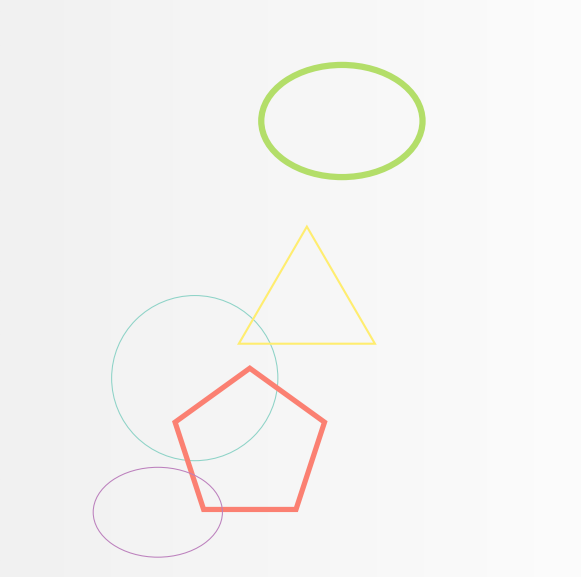[{"shape": "circle", "thickness": 0.5, "radius": 0.72, "center": [0.335, 0.344]}, {"shape": "pentagon", "thickness": 2.5, "radius": 0.68, "center": [0.43, 0.226]}, {"shape": "oval", "thickness": 3, "radius": 0.69, "center": [0.588, 0.79]}, {"shape": "oval", "thickness": 0.5, "radius": 0.56, "center": [0.271, 0.112]}, {"shape": "triangle", "thickness": 1, "radius": 0.68, "center": [0.528, 0.472]}]